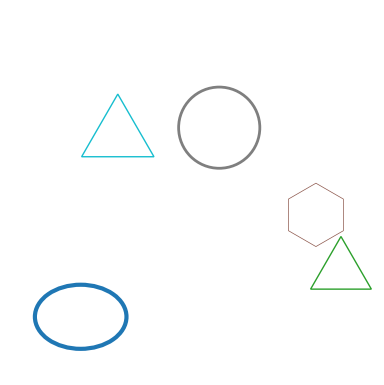[{"shape": "oval", "thickness": 3, "radius": 0.59, "center": [0.21, 0.177]}, {"shape": "triangle", "thickness": 1, "radius": 0.46, "center": [0.886, 0.295]}, {"shape": "hexagon", "thickness": 0.5, "radius": 0.41, "center": [0.821, 0.442]}, {"shape": "circle", "thickness": 2, "radius": 0.53, "center": [0.569, 0.668]}, {"shape": "triangle", "thickness": 1, "radius": 0.54, "center": [0.306, 0.647]}]